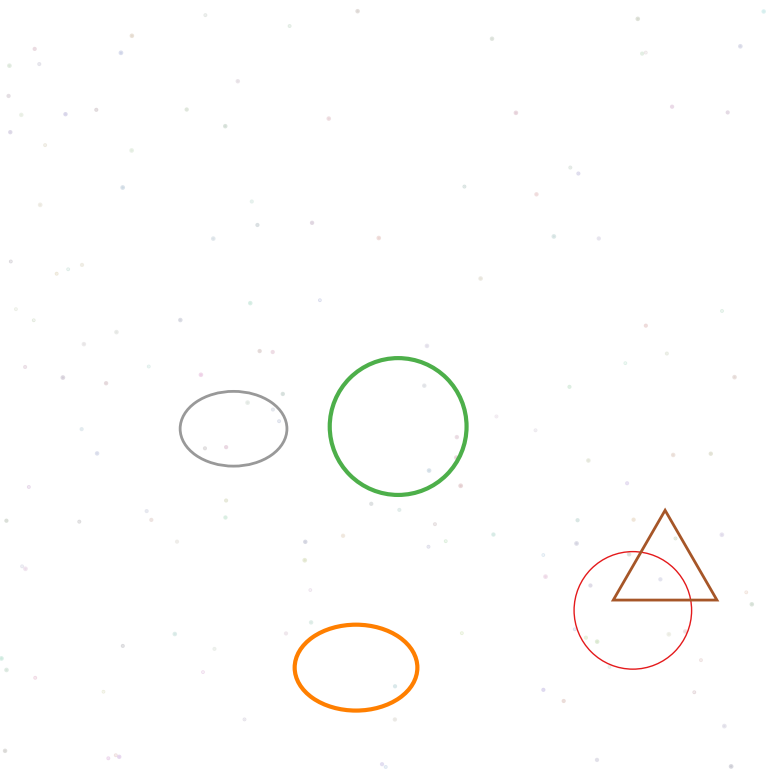[{"shape": "circle", "thickness": 0.5, "radius": 0.38, "center": [0.822, 0.207]}, {"shape": "circle", "thickness": 1.5, "radius": 0.44, "center": [0.517, 0.446]}, {"shape": "oval", "thickness": 1.5, "radius": 0.4, "center": [0.462, 0.133]}, {"shape": "triangle", "thickness": 1, "radius": 0.39, "center": [0.864, 0.26]}, {"shape": "oval", "thickness": 1, "radius": 0.35, "center": [0.303, 0.443]}]